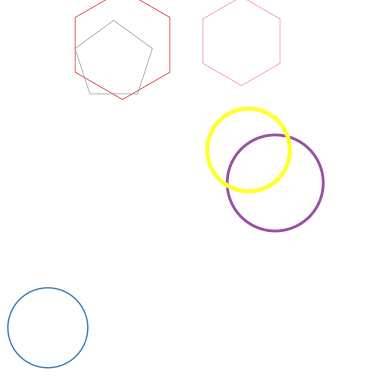[{"shape": "hexagon", "thickness": 0.5, "radius": 0.71, "center": [0.318, 0.884]}, {"shape": "circle", "thickness": 1, "radius": 0.52, "center": [0.124, 0.149]}, {"shape": "circle", "thickness": 2, "radius": 0.62, "center": [0.715, 0.525]}, {"shape": "circle", "thickness": 3, "radius": 0.54, "center": [0.646, 0.61]}, {"shape": "hexagon", "thickness": 0.5, "radius": 0.58, "center": [0.627, 0.893]}, {"shape": "pentagon", "thickness": 0.5, "radius": 0.53, "center": [0.295, 0.841]}]